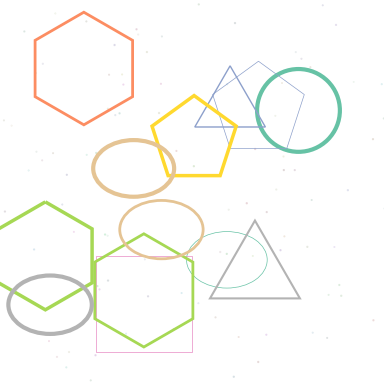[{"shape": "oval", "thickness": 0.5, "radius": 0.52, "center": [0.589, 0.325]}, {"shape": "circle", "thickness": 3, "radius": 0.54, "center": [0.775, 0.713]}, {"shape": "hexagon", "thickness": 2, "radius": 0.73, "center": [0.218, 0.822]}, {"shape": "triangle", "thickness": 1, "radius": 0.53, "center": [0.598, 0.723]}, {"shape": "pentagon", "thickness": 0.5, "radius": 0.63, "center": [0.671, 0.716]}, {"shape": "square", "thickness": 0.5, "radius": 0.62, "center": [0.374, 0.21]}, {"shape": "hexagon", "thickness": 2.5, "radius": 0.7, "center": [0.118, 0.335]}, {"shape": "hexagon", "thickness": 2, "radius": 0.74, "center": [0.374, 0.246]}, {"shape": "pentagon", "thickness": 2.5, "radius": 0.57, "center": [0.504, 0.637]}, {"shape": "oval", "thickness": 3, "radius": 0.53, "center": [0.347, 0.563]}, {"shape": "oval", "thickness": 2, "radius": 0.54, "center": [0.419, 0.404]}, {"shape": "oval", "thickness": 3, "radius": 0.54, "center": [0.13, 0.209]}, {"shape": "triangle", "thickness": 1.5, "radius": 0.67, "center": [0.662, 0.292]}]